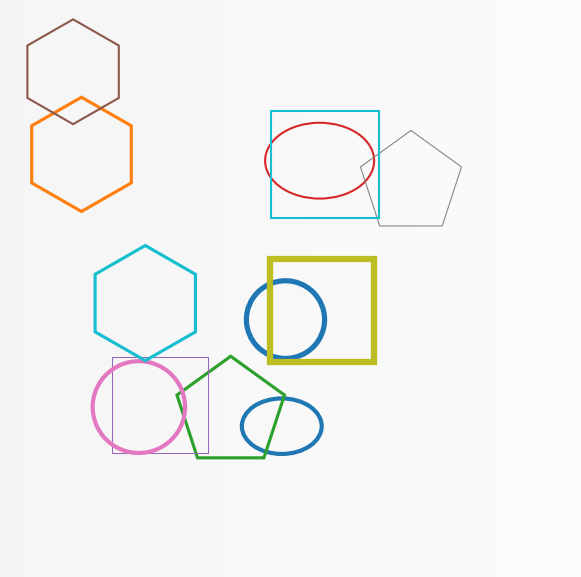[{"shape": "oval", "thickness": 2, "radius": 0.34, "center": [0.485, 0.261]}, {"shape": "circle", "thickness": 2.5, "radius": 0.34, "center": [0.491, 0.446]}, {"shape": "hexagon", "thickness": 1.5, "radius": 0.49, "center": [0.14, 0.732]}, {"shape": "pentagon", "thickness": 1.5, "radius": 0.49, "center": [0.397, 0.285]}, {"shape": "oval", "thickness": 1, "radius": 0.47, "center": [0.55, 0.721]}, {"shape": "square", "thickness": 0.5, "radius": 0.42, "center": [0.275, 0.297]}, {"shape": "hexagon", "thickness": 1, "radius": 0.45, "center": [0.126, 0.875]}, {"shape": "circle", "thickness": 2, "radius": 0.4, "center": [0.239, 0.294]}, {"shape": "pentagon", "thickness": 0.5, "radius": 0.46, "center": [0.707, 0.682]}, {"shape": "square", "thickness": 3, "radius": 0.45, "center": [0.554, 0.462]}, {"shape": "hexagon", "thickness": 1.5, "radius": 0.5, "center": [0.25, 0.474]}, {"shape": "square", "thickness": 1, "radius": 0.46, "center": [0.559, 0.714]}]